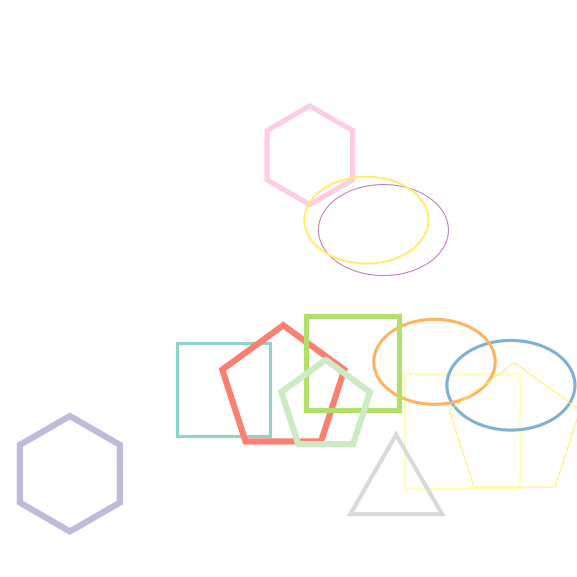[{"shape": "square", "thickness": 1.5, "radius": 0.4, "center": [0.388, 0.325]}, {"shape": "square", "thickness": 1, "radius": 0.5, "center": [0.802, 0.252]}, {"shape": "hexagon", "thickness": 3, "radius": 0.5, "center": [0.121, 0.179]}, {"shape": "pentagon", "thickness": 3, "radius": 0.56, "center": [0.491, 0.325]}, {"shape": "oval", "thickness": 1.5, "radius": 0.55, "center": [0.885, 0.332]}, {"shape": "oval", "thickness": 1.5, "radius": 0.53, "center": [0.752, 0.373]}, {"shape": "square", "thickness": 2.5, "radius": 0.41, "center": [0.61, 0.371]}, {"shape": "hexagon", "thickness": 2.5, "radius": 0.43, "center": [0.536, 0.73]}, {"shape": "triangle", "thickness": 2, "radius": 0.46, "center": [0.686, 0.155]}, {"shape": "oval", "thickness": 0.5, "radius": 0.56, "center": [0.664, 0.601]}, {"shape": "pentagon", "thickness": 3, "radius": 0.4, "center": [0.564, 0.295]}, {"shape": "oval", "thickness": 1, "radius": 0.54, "center": [0.634, 0.618]}, {"shape": "pentagon", "thickness": 0.5, "radius": 0.59, "center": [0.891, 0.252]}]